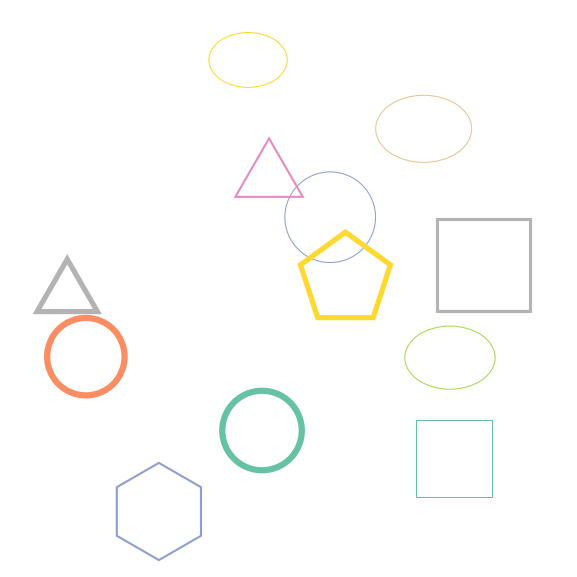[{"shape": "circle", "thickness": 3, "radius": 0.34, "center": [0.454, 0.254]}, {"shape": "square", "thickness": 0.5, "radius": 0.33, "center": [0.786, 0.205]}, {"shape": "circle", "thickness": 3, "radius": 0.34, "center": [0.149, 0.382]}, {"shape": "circle", "thickness": 0.5, "radius": 0.39, "center": [0.572, 0.623]}, {"shape": "hexagon", "thickness": 1, "radius": 0.42, "center": [0.275, 0.113]}, {"shape": "triangle", "thickness": 1, "radius": 0.34, "center": [0.466, 0.692]}, {"shape": "oval", "thickness": 0.5, "radius": 0.39, "center": [0.779, 0.38]}, {"shape": "oval", "thickness": 0.5, "radius": 0.34, "center": [0.43, 0.895]}, {"shape": "pentagon", "thickness": 2.5, "radius": 0.41, "center": [0.598, 0.515]}, {"shape": "oval", "thickness": 0.5, "radius": 0.42, "center": [0.734, 0.776]}, {"shape": "square", "thickness": 1.5, "radius": 0.4, "center": [0.838, 0.54]}, {"shape": "triangle", "thickness": 2.5, "radius": 0.3, "center": [0.116, 0.49]}]